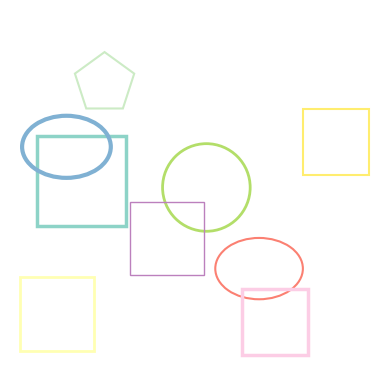[{"shape": "square", "thickness": 2.5, "radius": 0.58, "center": [0.212, 0.53]}, {"shape": "square", "thickness": 2, "radius": 0.48, "center": [0.148, 0.186]}, {"shape": "oval", "thickness": 1.5, "radius": 0.57, "center": [0.673, 0.302]}, {"shape": "oval", "thickness": 3, "radius": 0.58, "center": [0.173, 0.619]}, {"shape": "circle", "thickness": 2, "radius": 0.57, "center": [0.536, 0.513]}, {"shape": "square", "thickness": 2.5, "radius": 0.43, "center": [0.714, 0.164]}, {"shape": "square", "thickness": 1, "radius": 0.48, "center": [0.433, 0.381]}, {"shape": "pentagon", "thickness": 1.5, "radius": 0.4, "center": [0.272, 0.784]}, {"shape": "square", "thickness": 1.5, "radius": 0.43, "center": [0.874, 0.63]}]